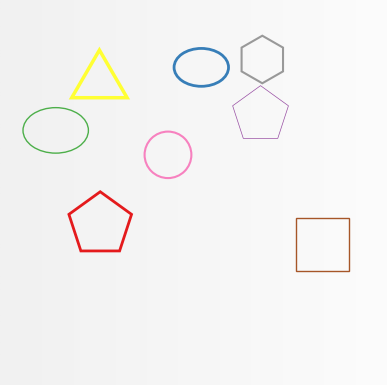[{"shape": "pentagon", "thickness": 2, "radius": 0.42, "center": [0.259, 0.417]}, {"shape": "oval", "thickness": 2, "radius": 0.35, "center": [0.519, 0.825]}, {"shape": "oval", "thickness": 1, "radius": 0.42, "center": [0.144, 0.661]}, {"shape": "pentagon", "thickness": 0.5, "radius": 0.38, "center": [0.672, 0.702]}, {"shape": "triangle", "thickness": 2.5, "radius": 0.41, "center": [0.257, 0.787]}, {"shape": "square", "thickness": 1, "radius": 0.34, "center": [0.832, 0.365]}, {"shape": "circle", "thickness": 1.5, "radius": 0.3, "center": [0.433, 0.598]}, {"shape": "hexagon", "thickness": 1.5, "radius": 0.31, "center": [0.677, 0.845]}]